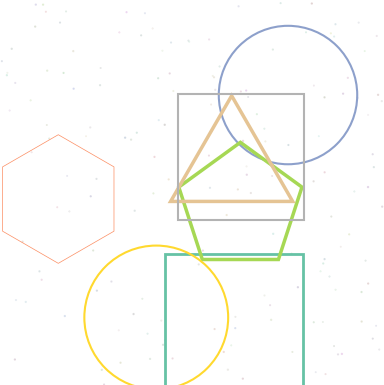[{"shape": "square", "thickness": 2, "radius": 0.9, "center": [0.607, 0.16]}, {"shape": "hexagon", "thickness": 0.5, "radius": 0.84, "center": [0.151, 0.483]}, {"shape": "circle", "thickness": 1.5, "radius": 0.9, "center": [0.748, 0.753]}, {"shape": "pentagon", "thickness": 2.5, "radius": 0.84, "center": [0.624, 0.462]}, {"shape": "circle", "thickness": 1.5, "radius": 0.93, "center": [0.406, 0.175]}, {"shape": "triangle", "thickness": 2.5, "radius": 0.91, "center": [0.602, 0.568]}, {"shape": "square", "thickness": 1.5, "radius": 0.81, "center": [0.626, 0.593]}]